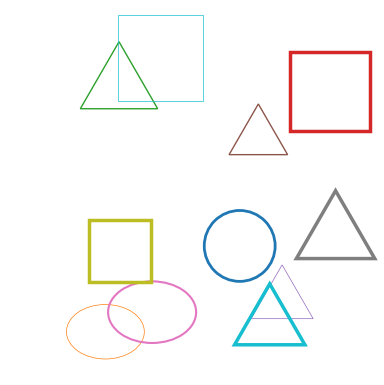[{"shape": "circle", "thickness": 2, "radius": 0.46, "center": [0.623, 0.361]}, {"shape": "oval", "thickness": 0.5, "radius": 0.51, "center": [0.274, 0.138]}, {"shape": "triangle", "thickness": 1, "radius": 0.58, "center": [0.309, 0.776]}, {"shape": "square", "thickness": 2.5, "radius": 0.52, "center": [0.858, 0.762]}, {"shape": "triangle", "thickness": 0.5, "radius": 0.47, "center": [0.733, 0.219]}, {"shape": "triangle", "thickness": 1, "radius": 0.44, "center": [0.671, 0.642]}, {"shape": "oval", "thickness": 1.5, "radius": 0.57, "center": [0.395, 0.189]}, {"shape": "triangle", "thickness": 2.5, "radius": 0.59, "center": [0.872, 0.387]}, {"shape": "square", "thickness": 2.5, "radius": 0.41, "center": [0.312, 0.348]}, {"shape": "triangle", "thickness": 2.5, "radius": 0.53, "center": [0.701, 0.157]}, {"shape": "square", "thickness": 0.5, "radius": 0.56, "center": [0.417, 0.849]}]